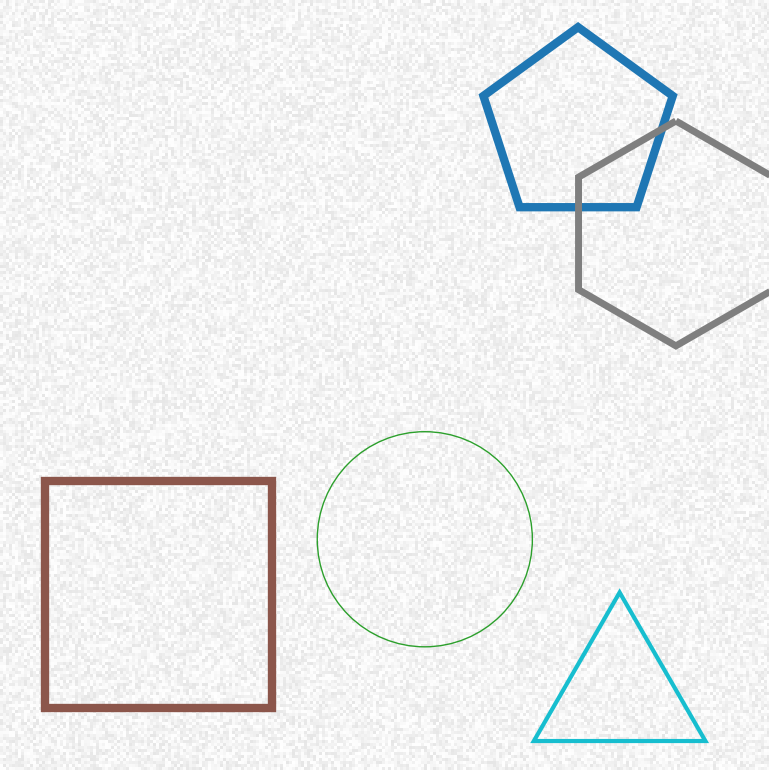[{"shape": "pentagon", "thickness": 3, "radius": 0.65, "center": [0.751, 0.835]}, {"shape": "circle", "thickness": 0.5, "radius": 0.7, "center": [0.552, 0.3]}, {"shape": "square", "thickness": 3, "radius": 0.74, "center": [0.206, 0.227]}, {"shape": "hexagon", "thickness": 2.5, "radius": 0.73, "center": [0.878, 0.697]}, {"shape": "triangle", "thickness": 1.5, "radius": 0.64, "center": [0.805, 0.102]}]